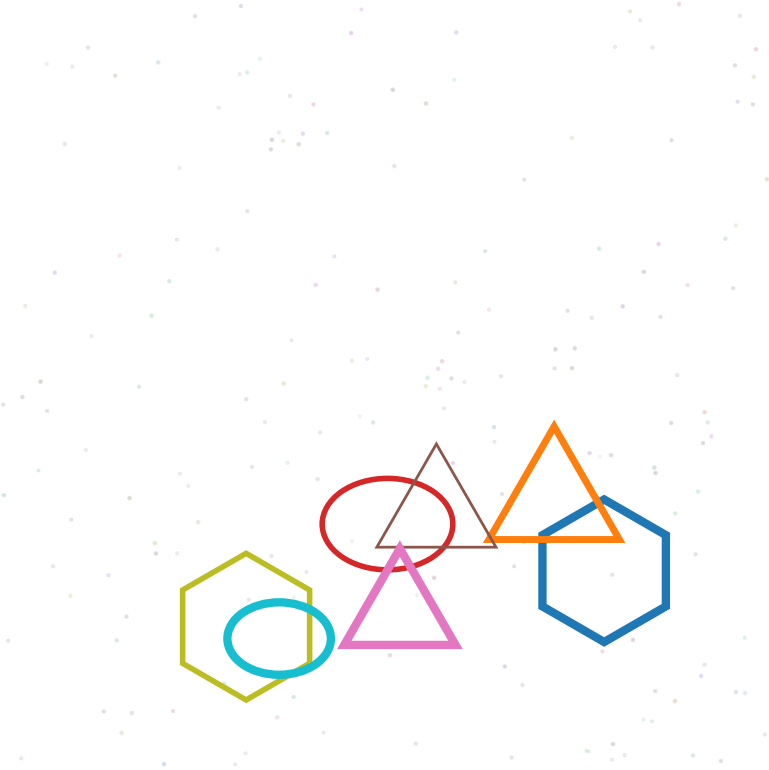[{"shape": "hexagon", "thickness": 3, "radius": 0.46, "center": [0.785, 0.259]}, {"shape": "triangle", "thickness": 2.5, "radius": 0.49, "center": [0.72, 0.348]}, {"shape": "oval", "thickness": 2, "radius": 0.42, "center": [0.503, 0.319]}, {"shape": "triangle", "thickness": 1, "radius": 0.45, "center": [0.567, 0.334]}, {"shape": "triangle", "thickness": 3, "radius": 0.42, "center": [0.519, 0.204]}, {"shape": "hexagon", "thickness": 2, "radius": 0.48, "center": [0.32, 0.186]}, {"shape": "oval", "thickness": 3, "radius": 0.34, "center": [0.363, 0.171]}]